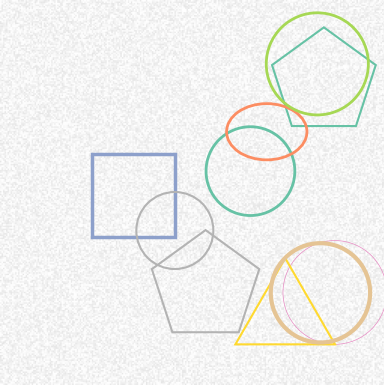[{"shape": "pentagon", "thickness": 1.5, "radius": 0.71, "center": [0.841, 0.787]}, {"shape": "circle", "thickness": 2, "radius": 0.58, "center": [0.65, 0.556]}, {"shape": "oval", "thickness": 2, "radius": 0.52, "center": [0.693, 0.658]}, {"shape": "square", "thickness": 2.5, "radius": 0.54, "center": [0.346, 0.493]}, {"shape": "circle", "thickness": 0.5, "radius": 0.67, "center": [0.87, 0.24]}, {"shape": "circle", "thickness": 2, "radius": 0.66, "center": [0.824, 0.834]}, {"shape": "triangle", "thickness": 1.5, "radius": 0.75, "center": [0.741, 0.18]}, {"shape": "circle", "thickness": 3, "radius": 0.65, "center": [0.832, 0.239]}, {"shape": "circle", "thickness": 1.5, "radius": 0.5, "center": [0.454, 0.401]}, {"shape": "pentagon", "thickness": 1.5, "radius": 0.73, "center": [0.534, 0.256]}]